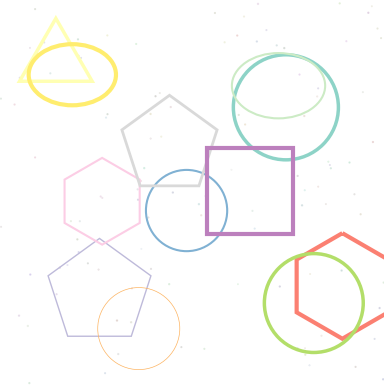[{"shape": "circle", "thickness": 2.5, "radius": 0.68, "center": [0.743, 0.721]}, {"shape": "triangle", "thickness": 2.5, "radius": 0.54, "center": [0.145, 0.843]}, {"shape": "pentagon", "thickness": 1, "radius": 0.7, "center": [0.258, 0.24]}, {"shape": "hexagon", "thickness": 3, "radius": 0.69, "center": [0.889, 0.257]}, {"shape": "circle", "thickness": 1.5, "radius": 0.53, "center": [0.485, 0.453]}, {"shape": "circle", "thickness": 0.5, "radius": 0.53, "center": [0.36, 0.147]}, {"shape": "circle", "thickness": 2.5, "radius": 0.64, "center": [0.815, 0.213]}, {"shape": "hexagon", "thickness": 1.5, "radius": 0.56, "center": [0.265, 0.477]}, {"shape": "pentagon", "thickness": 2, "radius": 0.65, "center": [0.44, 0.622]}, {"shape": "square", "thickness": 3, "radius": 0.56, "center": [0.65, 0.504]}, {"shape": "oval", "thickness": 1.5, "radius": 0.61, "center": [0.723, 0.777]}, {"shape": "oval", "thickness": 3, "radius": 0.57, "center": [0.188, 0.806]}]